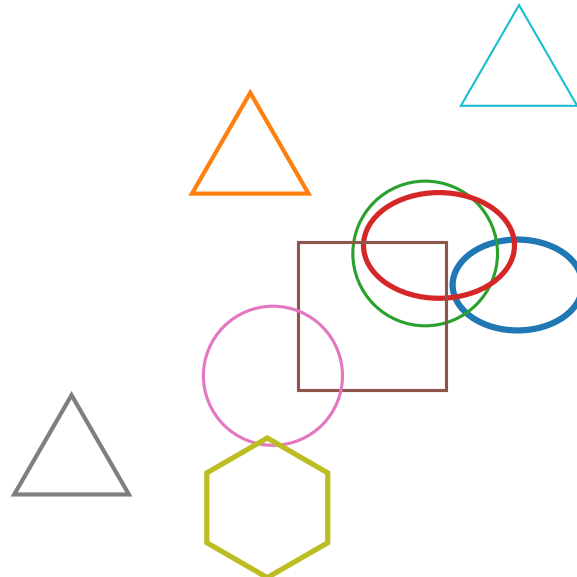[{"shape": "oval", "thickness": 3, "radius": 0.56, "center": [0.896, 0.506]}, {"shape": "triangle", "thickness": 2, "radius": 0.58, "center": [0.433, 0.722]}, {"shape": "circle", "thickness": 1.5, "radius": 0.63, "center": [0.736, 0.56]}, {"shape": "oval", "thickness": 2.5, "radius": 0.65, "center": [0.76, 0.574]}, {"shape": "square", "thickness": 1.5, "radius": 0.64, "center": [0.644, 0.452]}, {"shape": "circle", "thickness": 1.5, "radius": 0.6, "center": [0.473, 0.348]}, {"shape": "triangle", "thickness": 2, "radius": 0.57, "center": [0.124, 0.2]}, {"shape": "hexagon", "thickness": 2.5, "radius": 0.6, "center": [0.463, 0.12]}, {"shape": "triangle", "thickness": 1, "radius": 0.58, "center": [0.899, 0.874]}]